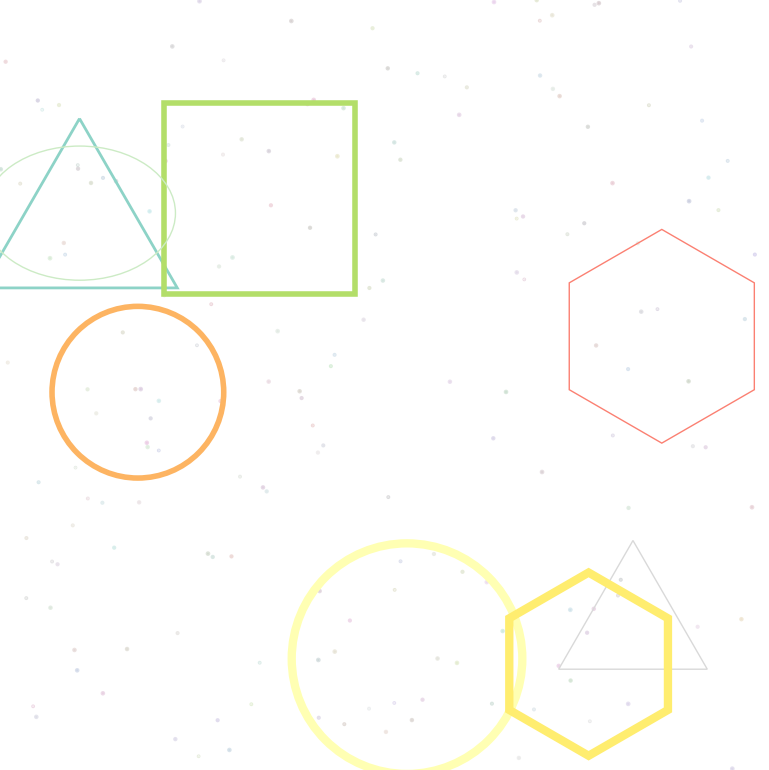[{"shape": "triangle", "thickness": 1, "radius": 0.73, "center": [0.103, 0.699]}, {"shape": "circle", "thickness": 3, "radius": 0.75, "center": [0.529, 0.145]}, {"shape": "hexagon", "thickness": 0.5, "radius": 0.69, "center": [0.859, 0.563]}, {"shape": "circle", "thickness": 2, "radius": 0.56, "center": [0.179, 0.491]}, {"shape": "square", "thickness": 2, "radius": 0.62, "center": [0.337, 0.742]}, {"shape": "triangle", "thickness": 0.5, "radius": 0.56, "center": [0.822, 0.187]}, {"shape": "oval", "thickness": 0.5, "radius": 0.62, "center": [0.103, 0.723]}, {"shape": "hexagon", "thickness": 3, "radius": 0.59, "center": [0.764, 0.137]}]